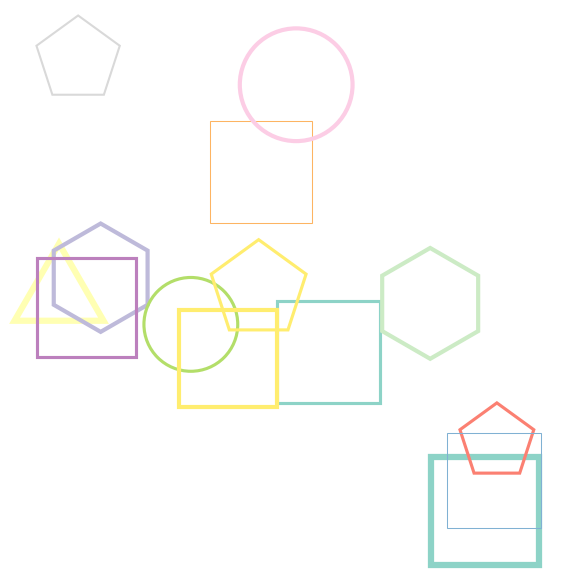[{"shape": "square", "thickness": 3, "radius": 0.47, "center": [0.84, 0.114]}, {"shape": "square", "thickness": 1.5, "radius": 0.44, "center": [0.569, 0.389]}, {"shape": "triangle", "thickness": 3, "radius": 0.44, "center": [0.102, 0.488]}, {"shape": "hexagon", "thickness": 2, "radius": 0.47, "center": [0.174, 0.518]}, {"shape": "pentagon", "thickness": 1.5, "radius": 0.34, "center": [0.86, 0.234]}, {"shape": "square", "thickness": 0.5, "radius": 0.41, "center": [0.855, 0.167]}, {"shape": "square", "thickness": 0.5, "radius": 0.44, "center": [0.452, 0.701]}, {"shape": "circle", "thickness": 1.5, "radius": 0.41, "center": [0.33, 0.437]}, {"shape": "circle", "thickness": 2, "radius": 0.49, "center": [0.513, 0.852]}, {"shape": "pentagon", "thickness": 1, "radius": 0.38, "center": [0.135, 0.896]}, {"shape": "square", "thickness": 1.5, "radius": 0.43, "center": [0.15, 0.467]}, {"shape": "hexagon", "thickness": 2, "radius": 0.48, "center": [0.745, 0.474]}, {"shape": "pentagon", "thickness": 1.5, "radius": 0.43, "center": [0.448, 0.498]}, {"shape": "square", "thickness": 2, "radius": 0.42, "center": [0.395, 0.379]}]